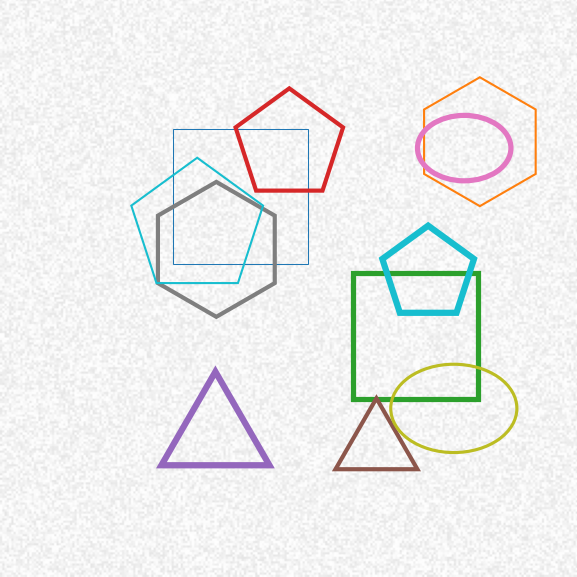[{"shape": "square", "thickness": 0.5, "radius": 0.59, "center": [0.417, 0.659]}, {"shape": "hexagon", "thickness": 1, "radius": 0.56, "center": [0.831, 0.754]}, {"shape": "square", "thickness": 2.5, "radius": 0.54, "center": [0.719, 0.417]}, {"shape": "pentagon", "thickness": 2, "radius": 0.49, "center": [0.501, 0.748]}, {"shape": "triangle", "thickness": 3, "radius": 0.54, "center": [0.373, 0.248]}, {"shape": "triangle", "thickness": 2, "radius": 0.41, "center": [0.652, 0.228]}, {"shape": "oval", "thickness": 2.5, "radius": 0.4, "center": [0.804, 0.743]}, {"shape": "hexagon", "thickness": 2, "radius": 0.58, "center": [0.375, 0.567]}, {"shape": "oval", "thickness": 1.5, "radius": 0.55, "center": [0.786, 0.292]}, {"shape": "pentagon", "thickness": 1, "radius": 0.6, "center": [0.341, 0.606]}, {"shape": "pentagon", "thickness": 3, "radius": 0.42, "center": [0.741, 0.525]}]